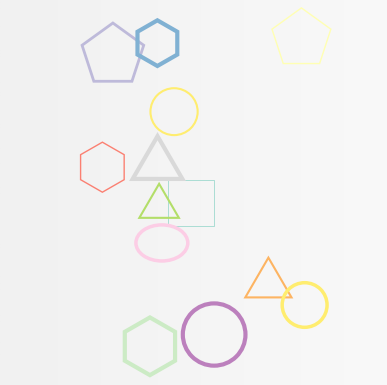[{"shape": "square", "thickness": 0.5, "radius": 0.3, "center": [0.492, 0.473]}, {"shape": "pentagon", "thickness": 1, "radius": 0.4, "center": [0.778, 0.9]}, {"shape": "pentagon", "thickness": 2, "radius": 0.42, "center": [0.291, 0.857]}, {"shape": "hexagon", "thickness": 1, "radius": 0.32, "center": [0.264, 0.566]}, {"shape": "hexagon", "thickness": 3, "radius": 0.3, "center": [0.406, 0.888]}, {"shape": "triangle", "thickness": 1.5, "radius": 0.34, "center": [0.693, 0.262]}, {"shape": "triangle", "thickness": 1.5, "radius": 0.29, "center": [0.411, 0.464]}, {"shape": "oval", "thickness": 2.5, "radius": 0.33, "center": [0.418, 0.369]}, {"shape": "triangle", "thickness": 3, "radius": 0.37, "center": [0.407, 0.572]}, {"shape": "circle", "thickness": 3, "radius": 0.4, "center": [0.553, 0.131]}, {"shape": "hexagon", "thickness": 3, "radius": 0.37, "center": [0.387, 0.101]}, {"shape": "circle", "thickness": 2.5, "radius": 0.29, "center": [0.786, 0.208]}, {"shape": "circle", "thickness": 1.5, "radius": 0.3, "center": [0.449, 0.71]}]